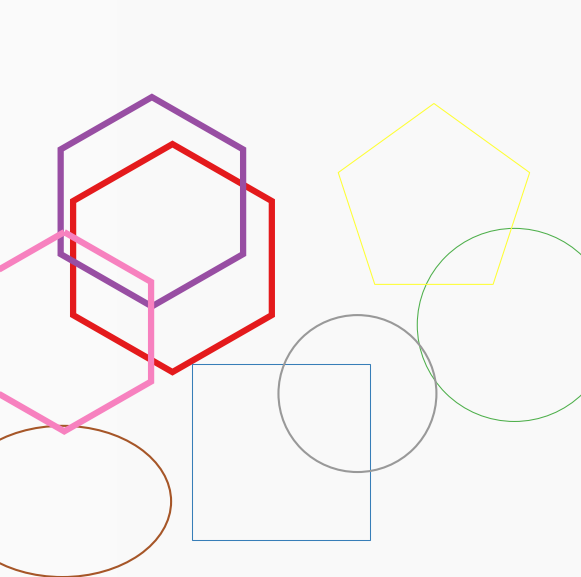[{"shape": "hexagon", "thickness": 3, "radius": 0.99, "center": [0.297, 0.552]}, {"shape": "square", "thickness": 0.5, "radius": 0.76, "center": [0.483, 0.216]}, {"shape": "circle", "thickness": 0.5, "radius": 0.84, "center": [0.885, 0.436]}, {"shape": "hexagon", "thickness": 3, "radius": 0.91, "center": [0.261, 0.65]}, {"shape": "pentagon", "thickness": 0.5, "radius": 0.87, "center": [0.747, 0.647]}, {"shape": "oval", "thickness": 1, "radius": 0.94, "center": [0.107, 0.131]}, {"shape": "hexagon", "thickness": 3, "radius": 0.86, "center": [0.111, 0.425]}, {"shape": "circle", "thickness": 1, "radius": 0.68, "center": [0.615, 0.318]}]